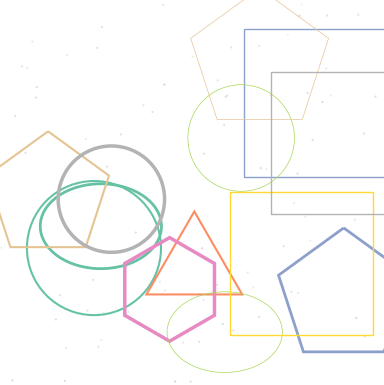[{"shape": "circle", "thickness": 1.5, "radius": 0.87, "center": [0.244, 0.356]}, {"shape": "oval", "thickness": 2, "radius": 0.79, "center": [0.262, 0.412]}, {"shape": "triangle", "thickness": 1.5, "radius": 0.72, "center": [0.505, 0.307]}, {"shape": "pentagon", "thickness": 2, "radius": 0.89, "center": [0.893, 0.23]}, {"shape": "square", "thickness": 1, "radius": 0.96, "center": [0.825, 0.733]}, {"shape": "hexagon", "thickness": 2.5, "radius": 0.67, "center": [0.441, 0.248]}, {"shape": "oval", "thickness": 0.5, "radius": 0.75, "center": [0.584, 0.137]}, {"shape": "circle", "thickness": 0.5, "radius": 0.69, "center": [0.626, 0.642]}, {"shape": "square", "thickness": 1, "radius": 0.93, "center": [0.784, 0.315]}, {"shape": "pentagon", "thickness": 1.5, "radius": 0.83, "center": [0.125, 0.493]}, {"shape": "pentagon", "thickness": 0.5, "radius": 0.94, "center": [0.674, 0.842]}, {"shape": "square", "thickness": 1, "radius": 0.92, "center": [0.888, 0.629]}, {"shape": "circle", "thickness": 2.5, "radius": 0.69, "center": [0.289, 0.483]}]